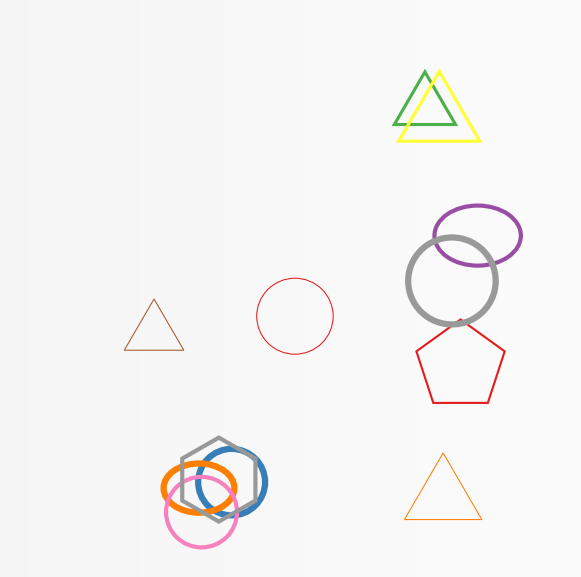[{"shape": "pentagon", "thickness": 1, "radius": 0.4, "center": [0.792, 0.366]}, {"shape": "circle", "thickness": 0.5, "radius": 0.33, "center": [0.507, 0.452]}, {"shape": "circle", "thickness": 3, "radius": 0.29, "center": [0.399, 0.164]}, {"shape": "triangle", "thickness": 1.5, "radius": 0.3, "center": [0.731, 0.814]}, {"shape": "oval", "thickness": 2, "radius": 0.37, "center": [0.822, 0.591]}, {"shape": "triangle", "thickness": 0.5, "radius": 0.38, "center": [0.762, 0.138]}, {"shape": "oval", "thickness": 3, "radius": 0.3, "center": [0.342, 0.154]}, {"shape": "triangle", "thickness": 1.5, "radius": 0.4, "center": [0.756, 0.795]}, {"shape": "triangle", "thickness": 0.5, "radius": 0.3, "center": [0.265, 0.422]}, {"shape": "circle", "thickness": 2, "radius": 0.31, "center": [0.347, 0.112]}, {"shape": "hexagon", "thickness": 2, "radius": 0.36, "center": [0.376, 0.169]}, {"shape": "circle", "thickness": 3, "radius": 0.38, "center": [0.778, 0.513]}]